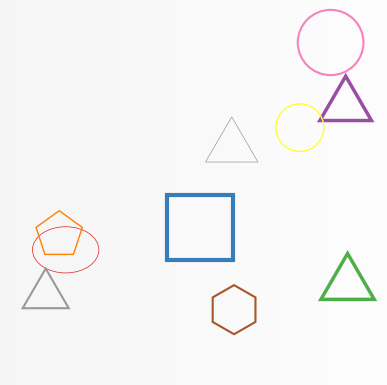[{"shape": "oval", "thickness": 0.5, "radius": 0.43, "center": [0.169, 0.351]}, {"shape": "square", "thickness": 3, "radius": 0.42, "center": [0.517, 0.41]}, {"shape": "triangle", "thickness": 2.5, "radius": 0.4, "center": [0.897, 0.262]}, {"shape": "triangle", "thickness": 2.5, "radius": 0.38, "center": [0.892, 0.725]}, {"shape": "pentagon", "thickness": 1, "radius": 0.31, "center": [0.153, 0.39]}, {"shape": "circle", "thickness": 1, "radius": 0.31, "center": [0.774, 0.668]}, {"shape": "hexagon", "thickness": 1.5, "radius": 0.32, "center": [0.604, 0.196]}, {"shape": "circle", "thickness": 1.5, "radius": 0.42, "center": [0.853, 0.89]}, {"shape": "triangle", "thickness": 1.5, "radius": 0.34, "center": [0.118, 0.234]}, {"shape": "triangle", "thickness": 0.5, "radius": 0.39, "center": [0.598, 0.618]}]